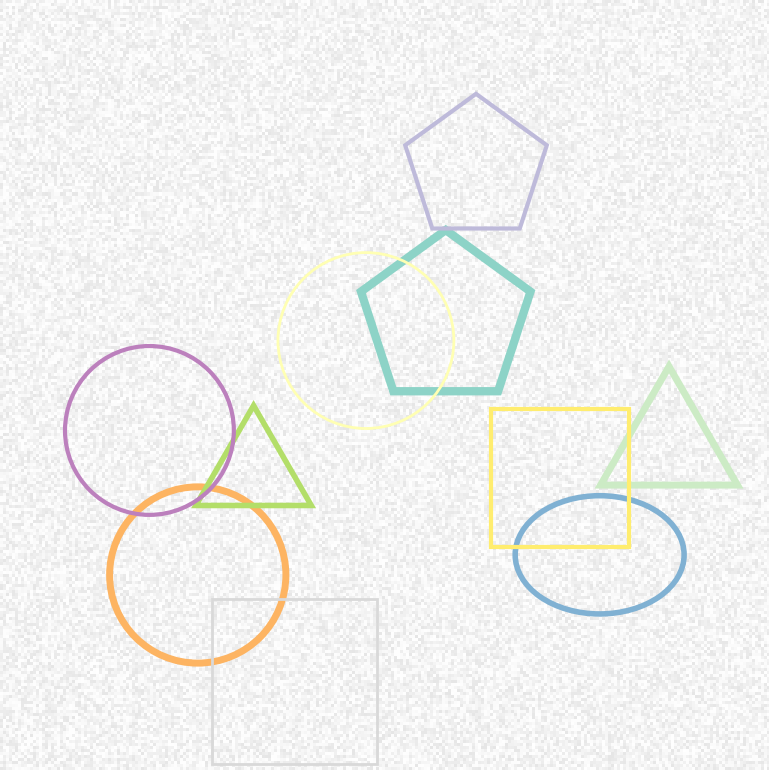[{"shape": "pentagon", "thickness": 3, "radius": 0.58, "center": [0.579, 0.586]}, {"shape": "circle", "thickness": 1, "radius": 0.57, "center": [0.475, 0.558]}, {"shape": "pentagon", "thickness": 1.5, "radius": 0.48, "center": [0.618, 0.781]}, {"shape": "oval", "thickness": 2, "radius": 0.55, "center": [0.779, 0.279]}, {"shape": "circle", "thickness": 2.5, "radius": 0.57, "center": [0.257, 0.253]}, {"shape": "triangle", "thickness": 2, "radius": 0.43, "center": [0.329, 0.387]}, {"shape": "square", "thickness": 1, "radius": 0.54, "center": [0.383, 0.115]}, {"shape": "circle", "thickness": 1.5, "radius": 0.55, "center": [0.194, 0.441]}, {"shape": "triangle", "thickness": 2.5, "radius": 0.51, "center": [0.869, 0.421]}, {"shape": "square", "thickness": 1.5, "radius": 0.45, "center": [0.728, 0.38]}]